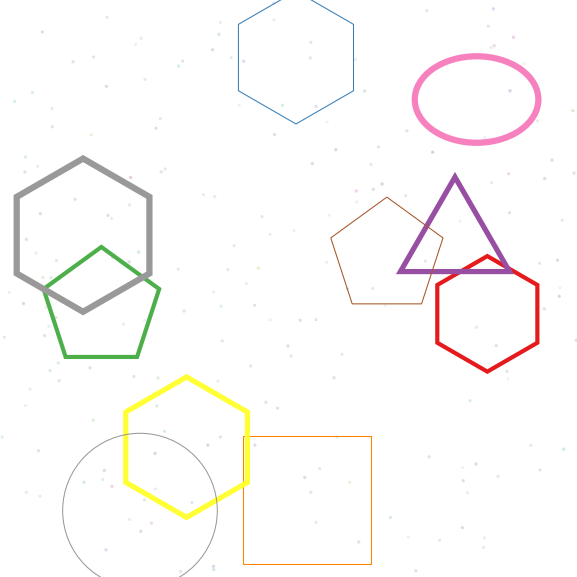[{"shape": "hexagon", "thickness": 2, "radius": 0.5, "center": [0.844, 0.456]}, {"shape": "hexagon", "thickness": 0.5, "radius": 0.58, "center": [0.513, 0.899]}, {"shape": "pentagon", "thickness": 2, "radius": 0.53, "center": [0.176, 0.466]}, {"shape": "triangle", "thickness": 2.5, "radius": 0.55, "center": [0.788, 0.583]}, {"shape": "square", "thickness": 0.5, "radius": 0.56, "center": [0.531, 0.133]}, {"shape": "hexagon", "thickness": 2.5, "radius": 0.61, "center": [0.323, 0.225]}, {"shape": "pentagon", "thickness": 0.5, "radius": 0.51, "center": [0.67, 0.556]}, {"shape": "oval", "thickness": 3, "radius": 0.54, "center": [0.825, 0.827]}, {"shape": "circle", "thickness": 0.5, "radius": 0.67, "center": [0.242, 0.115]}, {"shape": "hexagon", "thickness": 3, "radius": 0.66, "center": [0.144, 0.592]}]